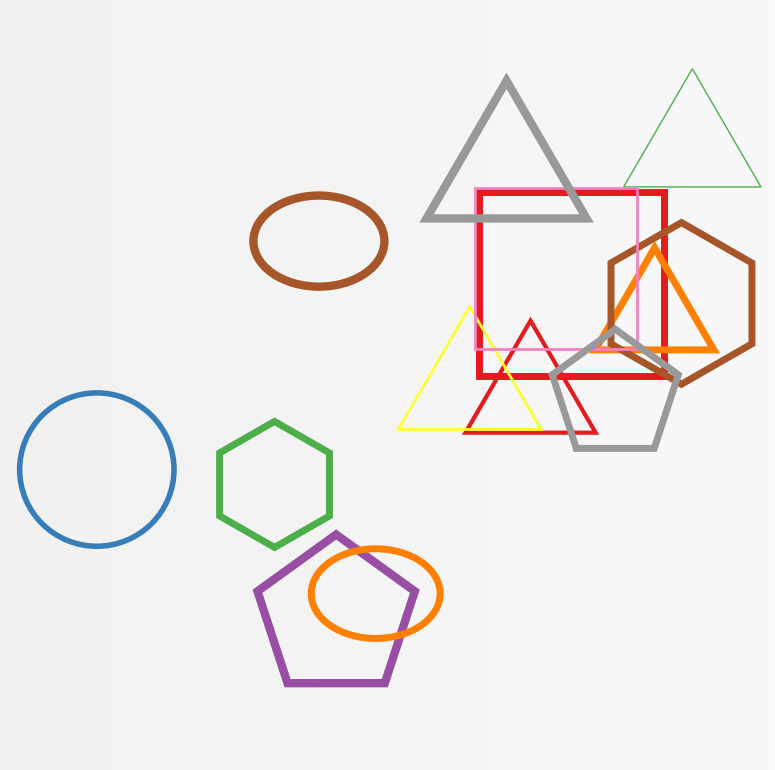[{"shape": "triangle", "thickness": 1.5, "radius": 0.48, "center": [0.685, 0.487]}, {"shape": "square", "thickness": 2.5, "radius": 0.6, "center": [0.738, 0.631]}, {"shape": "circle", "thickness": 2, "radius": 0.5, "center": [0.125, 0.39]}, {"shape": "hexagon", "thickness": 2.5, "radius": 0.41, "center": [0.354, 0.371]}, {"shape": "triangle", "thickness": 0.5, "radius": 0.51, "center": [0.893, 0.808]}, {"shape": "pentagon", "thickness": 3, "radius": 0.53, "center": [0.434, 0.199]}, {"shape": "oval", "thickness": 2.5, "radius": 0.42, "center": [0.485, 0.229]}, {"shape": "triangle", "thickness": 2.5, "radius": 0.44, "center": [0.845, 0.59]}, {"shape": "triangle", "thickness": 1, "radius": 0.53, "center": [0.606, 0.496]}, {"shape": "oval", "thickness": 3, "radius": 0.42, "center": [0.411, 0.687]}, {"shape": "hexagon", "thickness": 2.5, "radius": 0.52, "center": [0.879, 0.606]}, {"shape": "square", "thickness": 1, "radius": 0.52, "center": [0.717, 0.652]}, {"shape": "triangle", "thickness": 3, "radius": 0.6, "center": [0.654, 0.776]}, {"shape": "pentagon", "thickness": 2.5, "radius": 0.43, "center": [0.794, 0.487]}]